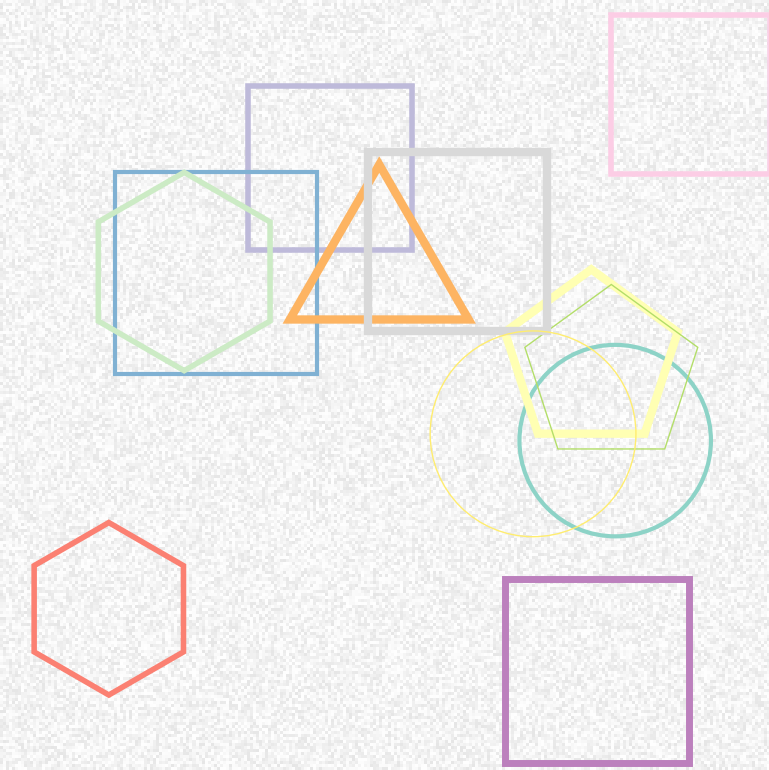[{"shape": "circle", "thickness": 1.5, "radius": 0.62, "center": [0.799, 0.428]}, {"shape": "pentagon", "thickness": 3, "radius": 0.59, "center": [0.768, 0.532]}, {"shape": "square", "thickness": 2, "radius": 0.53, "center": [0.429, 0.782]}, {"shape": "hexagon", "thickness": 2, "radius": 0.56, "center": [0.141, 0.209]}, {"shape": "square", "thickness": 1.5, "radius": 0.65, "center": [0.28, 0.646]}, {"shape": "triangle", "thickness": 3, "radius": 0.67, "center": [0.493, 0.652]}, {"shape": "pentagon", "thickness": 0.5, "radius": 0.59, "center": [0.794, 0.512]}, {"shape": "square", "thickness": 2, "radius": 0.51, "center": [0.897, 0.877]}, {"shape": "square", "thickness": 3, "radius": 0.58, "center": [0.594, 0.686]}, {"shape": "square", "thickness": 2.5, "radius": 0.6, "center": [0.775, 0.129]}, {"shape": "hexagon", "thickness": 2, "radius": 0.64, "center": [0.239, 0.647]}, {"shape": "circle", "thickness": 0.5, "radius": 0.67, "center": [0.692, 0.437]}]